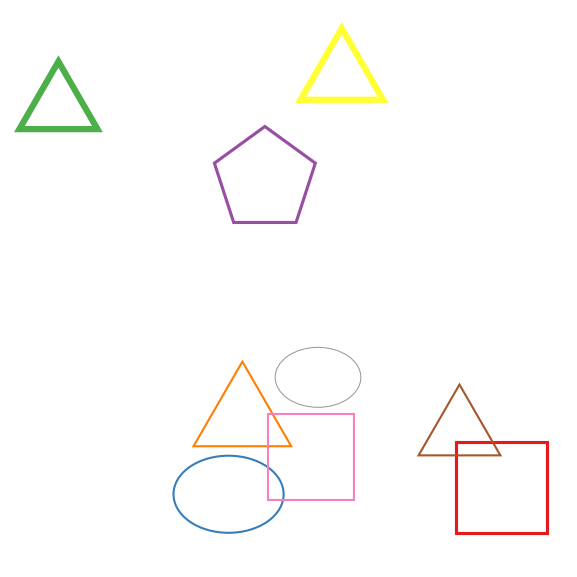[{"shape": "square", "thickness": 1.5, "radius": 0.39, "center": [0.868, 0.155]}, {"shape": "oval", "thickness": 1, "radius": 0.48, "center": [0.396, 0.143]}, {"shape": "triangle", "thickness": 3, "radius": 0.39, "center": [0.101, 0.815]}, {"shape": "pentagon", "thickness": 1.5, "radius": 0.46, "center": [0.459, 0.688]}, {"shape": "triangle", "thickness": 1, "radius": 0.49, "center": [0.42, 0.275]}, {"shape": "triangle", "thickness": 3, "radius": 0.41, "center": [0.592, 0.868]}, {"shape": "triangle", "thickness": 1, "radius": 0.41, "center": [0.796, 0.251]}, {"shape": "square", "thickness": 1, "radius": 0.37, "center": [0.538, 0.208]}, {"shape": "oval", "thickness": 0.5, "radius": 0.37, "center": [0.551, 0.346]}]